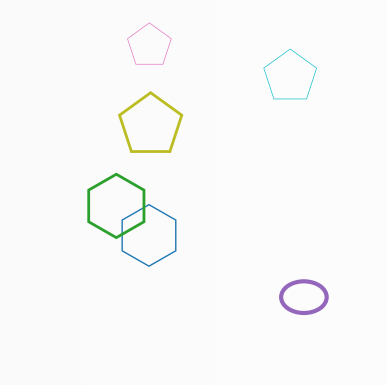[{"shape": "hexagon", "thickness": 1, "radius": 0.4, "center": [0.384, 0.388]}, {"shape": "hexagon", "thickness": 2, "radius": 0.41, "center": [0.3, 0.465]}, {"shape": "oval", "thickness": 3, "radius": 0.29, "center": [0.784, 0.228]}, {"shape": "pentagon", "thickness": 0.5, "radius": 0.3, "center": [0.386, 0.881]}, {"shape": "pentagon", "thickness": 2, "radius": 0.42, "center": [0.389, 0.675]}, {"shape": "pentagon", "thickness": 0.5, "radius": 0.36, "center": [0.749, 0.801]}]